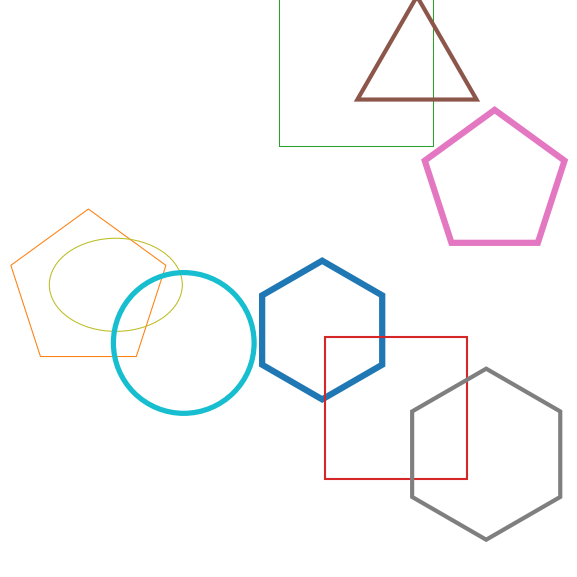[{"shape": "hexagon", "thickness": 3, "radius": 0.6, "center": [0.558, 0.428]}, {"shape": "pentagon", "thickness": 0.5, "radius": 0.71, "center": [0.153, 0.496]}, {"shape": "square", "thickness": 0.5, "radius": 0.67, "center": [0.617, 0.879]}, {"shape": "square", "thickness": 1, "radius": 0.61, "center": [0.686, 0.293]}, {"shape": "triangle", "thickness": 2, "radius": 0.6, "center": [0.722, 0.886]}, {"shape": "pentagon", "thickness": 3, "radius": 0.64, "center": [0.857, 0.682]}, {"shape": "hexagon", "thickness": 2, "radius": 0.74, "center": [0.842, 0.213]}, {"shape": "oval", "thickness": 0.5, "radius": 0.58, "center": [0.201, 0.506]}, {"shape": "circle", "thickness": 2.5, "radius": 0.61, "center": [0.318, 0.405]}]